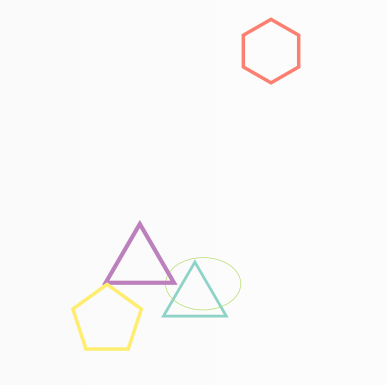[{"shape": "triangle", "thickness": 2, "radius": 0.47, "center": [0.503, 0.226]}, {"shape": "hexagon", "thickness": 2.5, "radius": 0.41, "center": [0.699, 0.867]}, {"shape": "oval", "thickness": 0.5, "radius": 0.49, "center": [0.524, 0.263]}, {"shape": "triangle", "thickness": 3, "radius": 0.51, "center": [0.361, 0.316]}, {"shape": "pentagon", "thickness": 2.5, "radius": 0.46, "center": [0.276, 0.169]}]